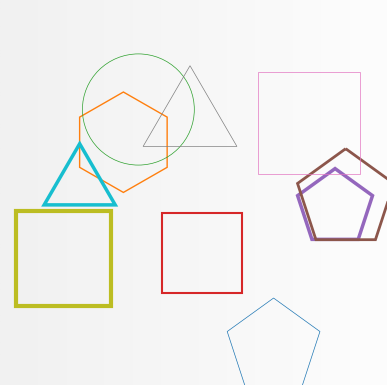[{"shape": "pentagon", "thickness": 0.5, "radius": 0.63, "center": [0.706, 0.1]}, {"shape": "hexagon", "thickness": 1, "radius": 0.65, "center": [0.318, 0.631]}, {"shape": "circle", "thickness": 0.5, "radius": 0.72, "center": [0.357, 0.716]}, {"shape": "square", "thickness": 1.5, "radius": 0.52, "center": [0.522, 0.342]}, {"shape": "pentagon", "thickness": 2.5, "radius": 0.51, "center": [0.865, 0.46]}, {"shape": "pentagon", "thickness": 2, "radius": 0.65, "center": [0.892, 0.483]}, {"shape": "square", "thickness": 0.5, "radius": 0.66, "center": [0.798, 0.68]}, {"shape": "triangle", "thickness": 0.5, "radius": 0.7, "center": [0.49, 0.69]}, {"shape": "square", "thickness": 3, "radius": 0.61, "center": [0.163, 0.329]}, {"shape": "triangle", "thickness": 2.5, "radius": 0.53, "center": [0.206, 0.521]}]